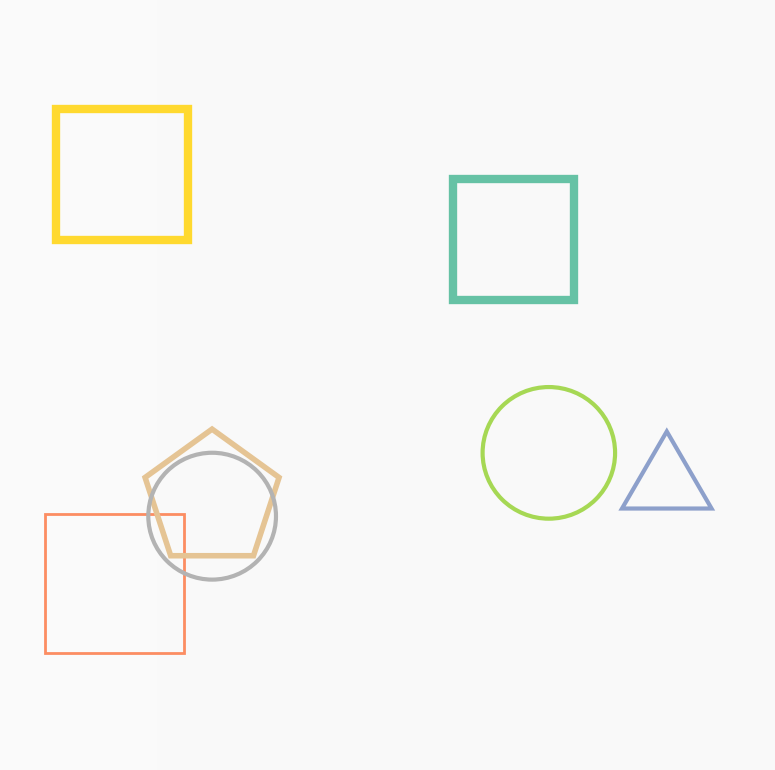[{"shape": "square", "thickness": 3, "radius": 0.39, "center": [0.663, 0.689]}, {"shape": "square", "thickness": 1, "radius": 0.45, "center": [0.148, 0.242]}, {"shape": "triangle", "thickness": 1.5, "radius": 0.33, "center": [0.86, 0.373]}, {"shape": "circle", "thickness": 1.5, "radius": 0.43, "center": [0.708, 0.412]}, {"shape": "square", "thickness": 3, "radius": 0.43, "center": [0.158, 0.774]}, {"shape": "pentagon", "thickness": 2, "radius": 0.45, "center": [0.274, 0.352]}, {"shape": "circle", "thickness": 1.5, "radius": 0.41, "center": [0.274, 0.33]}]